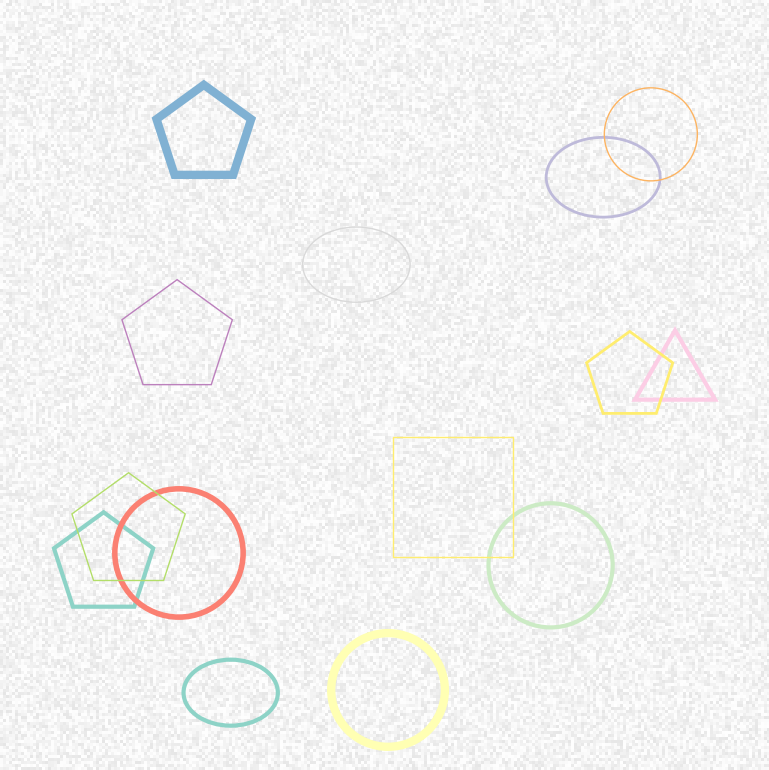[{"shape": "pentagon", "thickness": 1.5, "radius": 0.34, "center": [0.135, 0.267]}, {"shape": "oval", "thickness": 1.5, "radius": 0.31, "center": [0.3, 0.1]}, {"shape": "circle", "thickness": 3, "radius": 0.37, "center": [0.504, 0.104]}, {"shape": "oval", "thickness": 1, "radius": 0.37, "center": [0.783, 0.77]}, {"shape": "circle", "thickness": 2, "radius": 0.42, "center": [0.232, 0.282]}, {"shape": "pentagon", "thickness": 3, "radius": 0.32, "center": [0.265, 0.825]}, {"shape": "circle", "thickness": 0.5, "radius": 0.3, "center": [0.845, 0.826]}, {"shape": "pentagon", "thickness": 0.5, "radius": 0.39, "center": [0.167, 0.309]}, {"shape": "triangle", "thickness": 1.5, "radius": 0.3, "center": [0.877, 0.511]}, {"shape": "oval", "thickness": 0.5, "radius": 0.35, "center": [0.463, 0.656]}, {"shape": "pentagon", "thickness": 0.5, "radius": 0.38, "center": [0.23, 0.561]}, {"shape": "circle", "thickness": 1.5, "radius": 0.4, "center": [0.715, 0.266]}, {"shape": "pentagon", "thickness": 1, "radius": 0.29, "center": [0.818, 0.511]}, {"shape": "square", "thickness": 0.5, "radius": 0.39, "center": [0.588, 0.355]}]